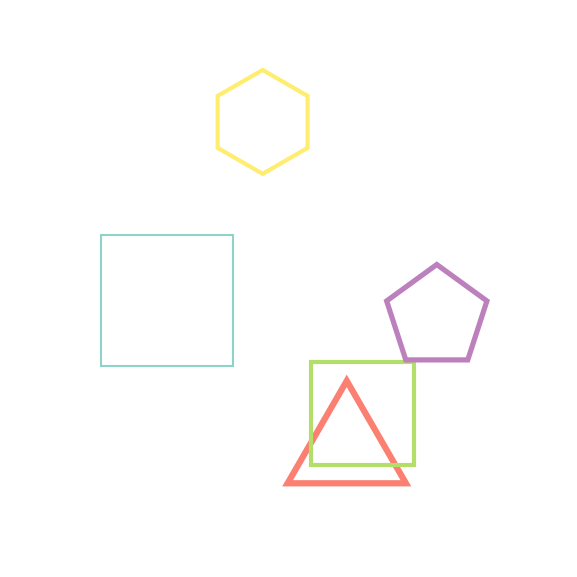[{"shape": "square", "thickness": 1, "radius": 0.57, "center": [0.289, 0.479]}, {"shape": "triangle", "thickness": 3, "radius": 0.59, "center": [0.6, 0.221]}, {"shape": "square", "thickness": 2, "radius": 0.45, "center": [0.627, 0.283]}, {"shape": "pentagon", "thickness": 2.5, "radius": 0.46, "center": [0.756, 0.45]}, {"shape": "hexagon", "thickness": 2, "radius": 0.45, "center": [0.455, 0.788]}]